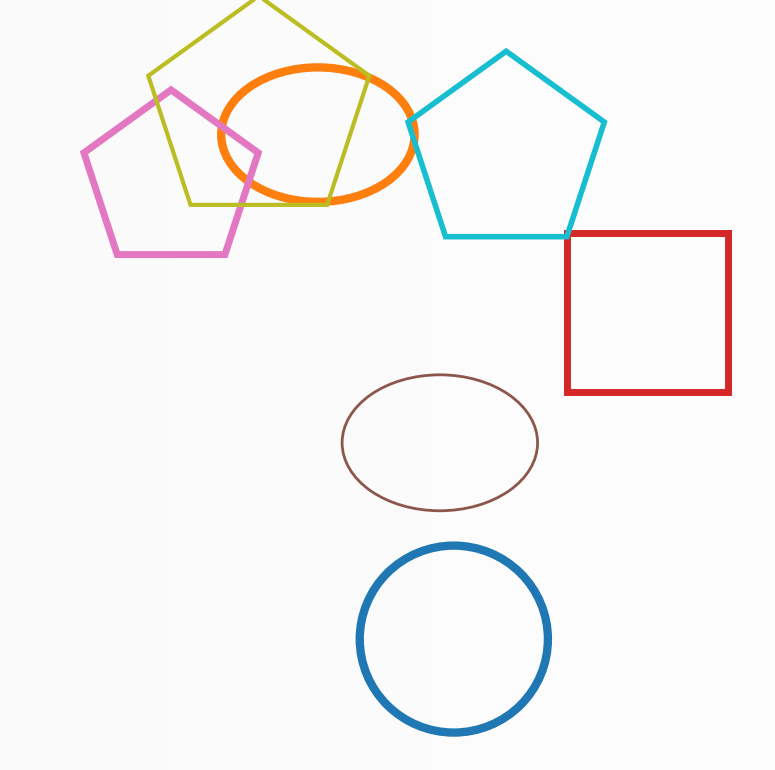[{"shape": "circle", "thickness": 3, "radius": 0.61, "center": [0.586, 0.17]}, {"shape": "oval", "thickness": 3, "radius": 0.62, "center": [0.41, 0.825]}, {"shape": "square", "thickness": 2.5, "radius": 0.52, "center": [0.836, 0.594]}, {"shape": "oval", "thickness": 1, "radius": 0.63, "center": [0.568, 0.425]}, {"shape": "pentagon", "thickness": 2.5, "radius": 0.59, "center": [0.221, 0.765]}, {"shape": "pentagon", "thickness": 1.5, "radius": 0.75, "center": [0.334, 0.855]}, {"shape": "pentagon", "thickness": 2, "radius": 0.67, "center": [0.653, 0.8]}]